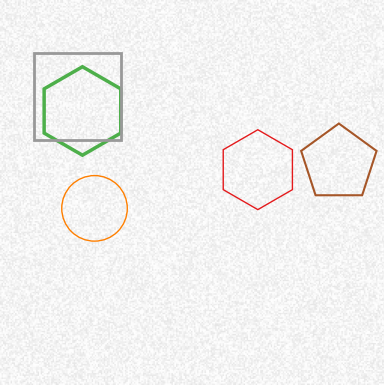[{"shape": "hexagon", "thickness": 1, "radius": 0.52, "center": [0.67, 0.559]}, {"shape": "hexagon", "thickness": 2.5, "radius": 0.57, "center": [0.214, 0.712]}, {"shape": "circle", "thickness": 1, "radius": 0.43, "center": [0.246, 0.459]}, {"shape": "pentagon", "thickness": 1.5, "radius": 0.51, "center": [0.88, 0.576]}, {"shape": "square", "thickness": 2, "radius": 0.57, "center": [0.201, 0.749]}]